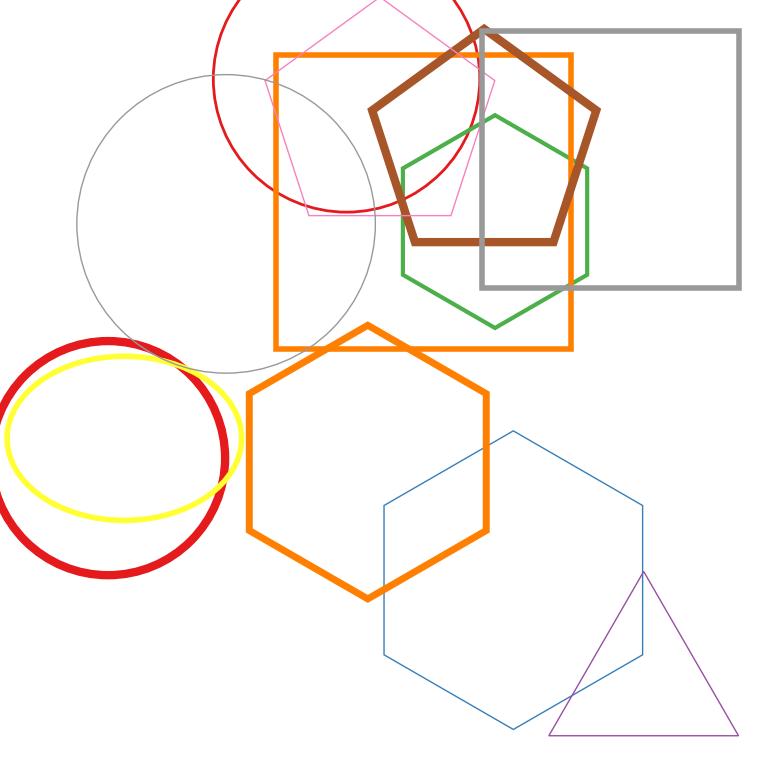[{"shape": "circle", "thickness": 3, "radius": 0.76, "center": [0.14, 0.405]}, {"shape": "circle", "thickness": 1, "radius": 0.87, "center": [0.45, 0.898]}, {"shape": "hexagon", "thickness": 0.5, "radius": 0.97, "center": [0.667, 0.247]}, {"shape": "hexagon", "thickness": 1.5, "radius": 0.69, "center": [0.643, 0.712]}, {"shape": "triangle", "thickness": 0.5, "radius": 0.71, "center": [0.836, 0.116]}, {"shape": "hexagon", "thickness": 2.5, "radius": 0.89, "center": [0.478, 0.4]}, {"shape": "square", "thickness": 2, "radius": 0.96, "center": [0.55, 0.738]}, {"shape": "oval", "thickness": 2, "radius": 0.76, "center": [0.161, 0.431]}, {"shape": "pentagon", "thickness": 3, "radius": 0.77, "center": [0.629, 0.809]}, {"shape": "pentagon", "thickness": 0.5, "radius": 0.78, "center": [0.493, 0.847]}, {"shape": "circle", "thickness": 0.5, "radius": 0.97, "center": [0.294, 0.709]}, {"shape": "square", "thickness": 2, "radius": 0.83, "center": [0.793, 0.793]}]